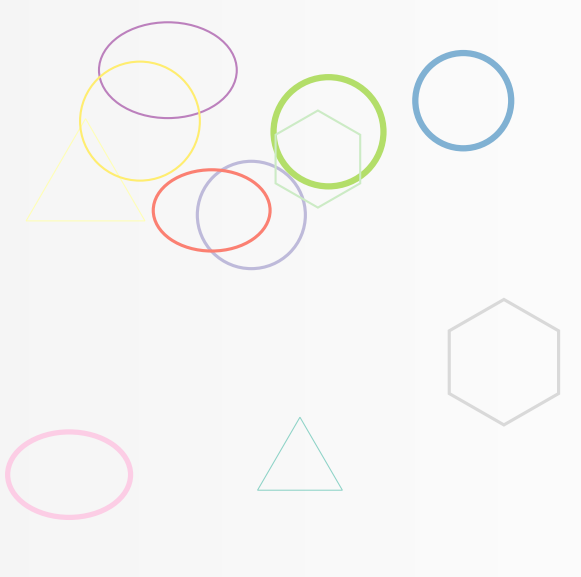[{"shape": "triangle", "thickness": 0.5, "radius": 0.42, "center": [0.516, 0.192]}, {"shape": "triangle", "thickness": 0.5, "radius": 0.59, "center": [0.147, 0.676]}, {"shape": "circle", "thickness": 1.5, "radius": 0.46, "center": [0.432, 0.627]}, {"shape": "oval", "thickness": 1.5, "radius": 0.5, "center": [0.364, 0.635]}, {"shape": "circle", "thickness": 3, "radius": 0.41, "center": [0.797, 0.825]}, {"shape": "circle", "thickness": 3, "radius": 0.47, "center": [0.565, 0.771]}, {"shape": "oval", "thickness": 2.5, "radius": 0.53, "center": [0.119, 0.177]}, {"shape": "hexagon", "thickness": 1.5, "radius": 0.54, "center": [0.867, 0.372]}, {"shape": "oval", "thickness": 1, "radius": 0.59, "center": [0.289, 0.878]}, {"shape": "hexagon", "thickness": 1, "radius": 0.42, "center": [0.547, 0.724]}, {"shape": "circle", "thickness": 1, "radius": 0.52, "center": [0.241, 0.789]}]